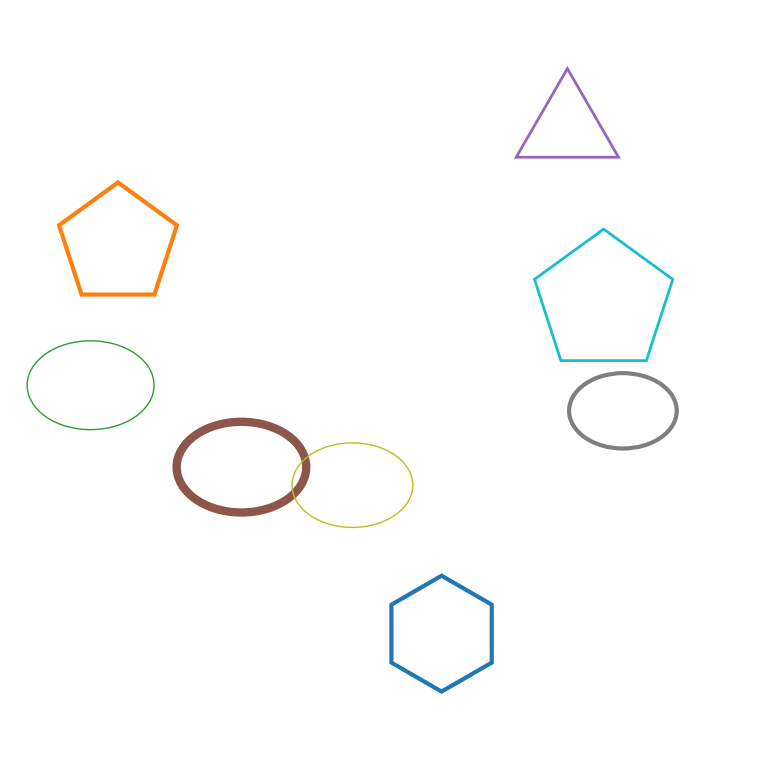[{"shape": "hexagon", "thickness": 1.5, "radius": 0.38, "center": [0.573, 0.177]}, {"shape": "pentagon", "thickness": 1.5, "radius": 0.4, "center": [0.153, 0.683]}, {"shape": "oval", "thickness": 0.5, "radius": 0.41, "center": [0.118, 0.5]}, {"shape": "triangle", "thickness": 1, "radius": 0.38, "center": [0.737, 0.834]}, {"shape": "oval", "thickness": 3, "radius": 0.42, "center": [0.314, 0.393]}, {"shape": "oval", "thickness": 1.5, "radius": 0.35, "center": [0.809, 0.466]}, {"shape": "oval", "thickness": 0.5, "radius": 0.39, "center": [0.458, 0.37]}, {"shape": "pentagon", "thickness": 1, "radius": 0.47, "center": [0.784, 0.608]}]